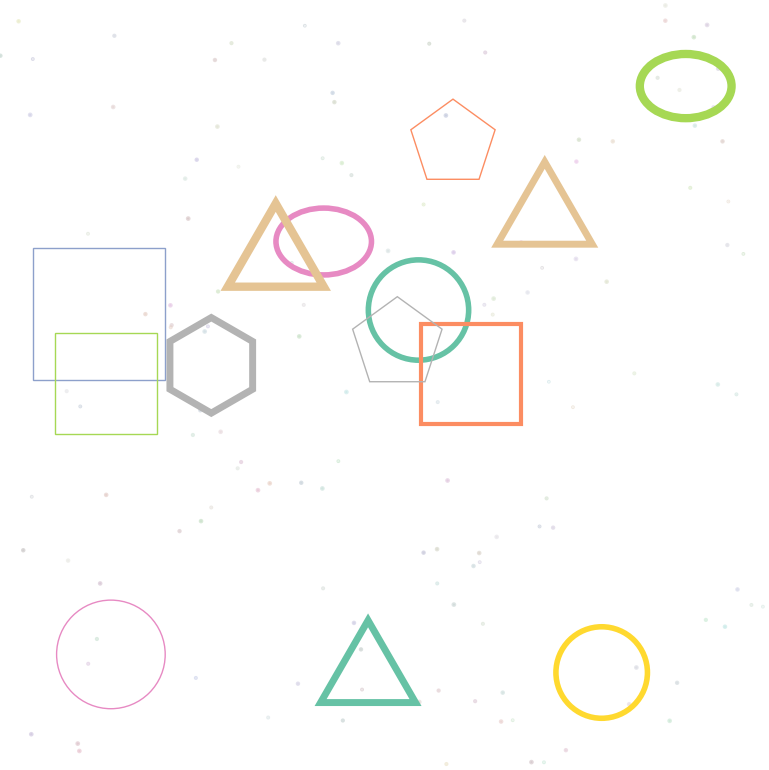[{"shape": "triangle", "thickness": 2.5, "radius": 0.36, "center": [0.478, 0.123]}, {"shape": "circle", "thickness": 2, "radius": 0.33, "center": [0.544, 0.597]}, {"shape": "pentagon", "thickness": 0.5, "radius": 0.29, "center": [0.588, 0.814]}, {"shape": "square", "thickness": 1.5, "radius": 0.32, "center": [0.612, 0.515]}, {"shape": "square", "thickness": 0.5, "radius": 0.43, "center": [0.129, 0.592]}, {"shape": "circle", "thickness": 0.5, "radius": 0.35, "center": [0.144, 0.15]}, {"shape": "oval", "thickness": 2, "radius": 0.31, "center": [0.42, 0.686]}, {"shape": "square", "thickness": 0.5, "radius": 0.33, "center": [0.138, 0.502]}, {"shape": "oval", "thickness": 3, "radius": 0.3, "center": [0.891, 0.888]}, {"shape": "circle", "thickness": 2, "radius": 0.3, "center": [0.781, 0.127]}, {"shape": "triangle", "thickness": 3, "radius": 0.36, "center": [0.358, 0.664]}, {"shape": "triangle", "thickness": 2.5, "radius": 0.36, "center": [0.707, 0.718]}, {"shape": "pentagon", "thickness": 0.5, "radius": 0.31, "center": [0.516, 0.554]}, {"shape": "hexagon", "thickness": 2.5, "radius": 0.31, "center": [0.274, 0.526]}]